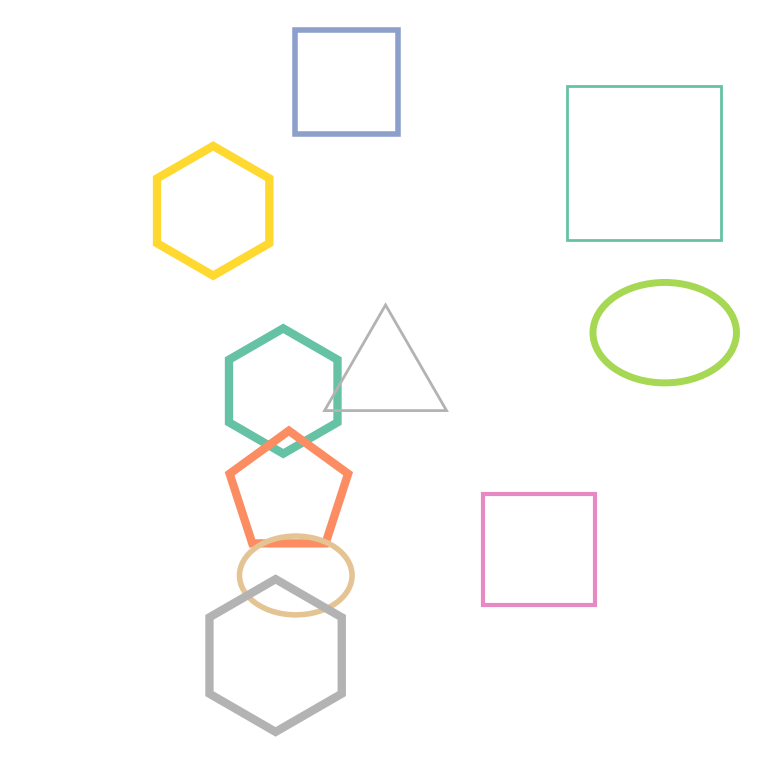[{"shape": "square", "thickness": 1, "radius": 0.5, "center": [0.836, 0.788]}, {"shape": "hexagon", "thickness": 3, "radius": 0.41, "center": [0.368, 0.492]}, {"shape": "pentagon", "thickness": 3, "radius": 0.4, "center": [0.375, 0.36]}, {"shape": "square", "thickness": 2, "radius": 0.34, "center": [0.45, 0.893]}, {"shape": "square", "thickness": 1.5, "radius": 0.36, "center": [0.7, 0.286]}, {"shape": "oval", "thickness": 2.5, "radius": 0.47, "center": [0.863, 0.568]}, {"shape": "hexagon", "thickness": 3, "radius": 0.42, "center": [0.277, 0.726]}, {"shape": "oval", "thickness": 2, "radius": 0.37, "center": [0.384, 0.253]}, {"shape": "hexagon", "thickness": 3, "radius": 0.5, "center": [0.358, 0.149]}, {"shape": "triangle", "thickness": 1, "radius": 0.46, "center": [0.501, 0.512]}]